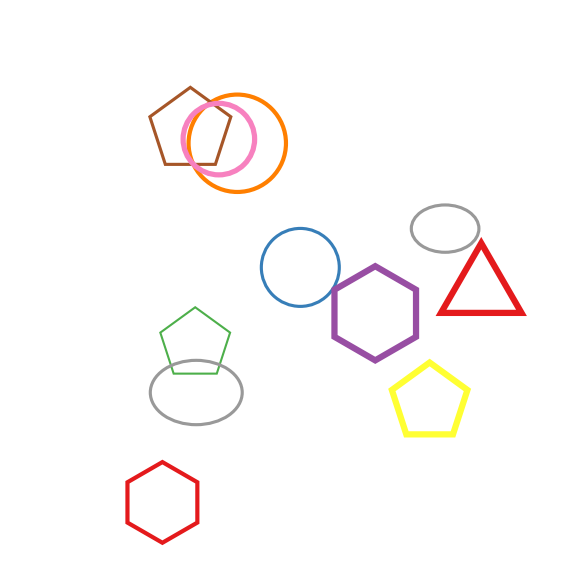[{"shape": "triangle", "thickness": 3, "radius": 0.4, "center": [0.833, 0.498]}, {"shape": "hexagon", "thickness": 2, "radius": 0.35, "center": [0.281, 0.129]}, {"shape": "circle", "thickness": 1.5, "radius": 0.34, "center": [0.52, 0.536]}, {"shape": "pentagon", "thickness": 1, "radius": 0.32, "center": [0.338, 0.404]}, {"shape": "hexagon", "thickness": 3, "radius": 0.41, "center": [0.65, 0.457]}, {"shape": "circle", "thickness": 2, "radius": 0.42, "center": [0.411, 0.751]}, {"shape": "pentagon", "thickness": 3, "radius": 0.34, "center": [0.744, 0.303]}, {"shape": "pentagon", "thickness": 1.5, "radius": 0.37, "center": [0.33, 0.774]}, {"shape": "circle", "thickness": 2.5, "radius": 0.31, "center": [0.379, 0.758]}, {"shape": "oval", "thickness": 1.5, "radius": 0.29, "center": [0.771, 0.603]}, {"shape": "oval", "thickness": 1.5, "radius": 0.4, "center": [0.34, 0.319]}]